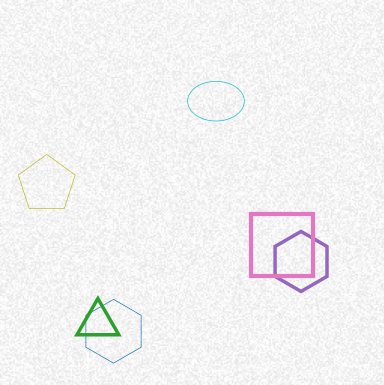[{"shape": "hexagon", "thickness": 0.5, "radius": 0.41, "center": [0.295, 0.14]}, {"shape": "triangle", "thickness": 2.5, "radius": 0.31, "center": [0.254, 0.162]}, {"shape": "hexagon", "thickness": 2.5, "radius": 0.39, "center": [0.782, 0.321]}, {"shape": "square", "thickness": 3, "radius": 0.4, "center": [0.732, 0.363]}, {"shape": "pentagon", "thickness": 0.5, "radius": 0.39, "center": [0.121, 0.521]}, {"shape": "oval", "thickness": 0.5, "radius": 0.37, "center": [0.561, 0.737]}]